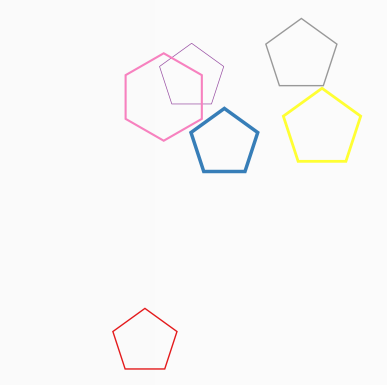[{"shape": "pentagon", "thickness": 1, "radius": 0.43, "center": [0.374, 0.112]}, {"shape": "pentagon", "thickness": 2.5, "radius": 0.45, "center": [0.579, 0.628]}, {"shape": "pentagon", "thickness": 0.5, "radius": 0.44, "center": [0.495, 0.8]}, {"shape": "pentagon", "thickness": 2, "radius": 0.52, "center": [0.831, 0.666]}, {"shape": "hexagon", "thickness": 1.5, "radius": 0.57, "center": [0.423, 0.748]}, {"shape": "pentagon", "thickness": 1, "radius": 0.48, "center": [0.778, 0.856]}]